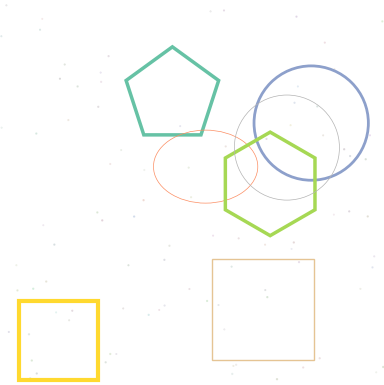[{"shape": "pentagon", "thickness": 2.5, "radius": 0.63, "center": [0.448, 0.752]}, {"shape": "oval", "thickness": 0.5, "radius": 0.68, "center": [0.534, 0.567]}, {"shape": "circle", "thickness": 2, "radius": 0.74, "center": [0.808, 0.68]}, {"shape": "hexagon", "thickness": 2.5, "radius": 0.67, "center": [0.702, 0.522]}, {"shape": "square", "thickness": 3, "radius": 0.51, "center": [0.152, 0.116]}, {"shape": "square", "thickness": 1, "radius": 0.66, "center": [0.682, 0.196]}, {"shape": "circle", "thickness": 0.5, "radius": 0.68, "center": [0.745, 0.617]}]